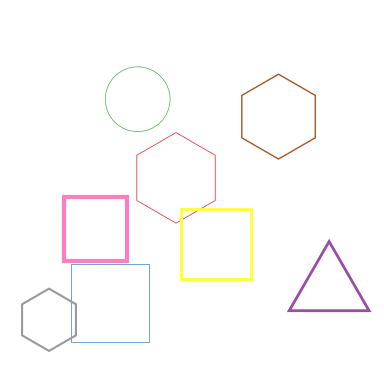[{"shape": "hexagon", "thickness": 0.5, "radius": 0.59, "center": [0.457, 0.538]}, {"shape": "square", "thickness": 0.5, "radius": 0.51, "center": [0.285, 0.214]}, {"shape": "circle", "thickness": 0.5, "radius": 0.42, "center": [0.358, 0.742]}, {"shape": "triangle", "thickness": 2, "radius": 0.6, "center": [0.855, 0.253]}, {"shape": "square", "thickness": 2, "radius": 0.45, "center": [0.561, 0.367]}, {"shape": "hexagon", "thickness": 1, "radius": 0.55, "center": [0.723, 0.697]}, {"shape": "square", "thickness": 3, "radius": 0.41, "center": [0.248, 0.406]}, {"shape": "hexagon", "thickness": 1.5, "radius": 0.4, "center": [0.127, 0.169]}]